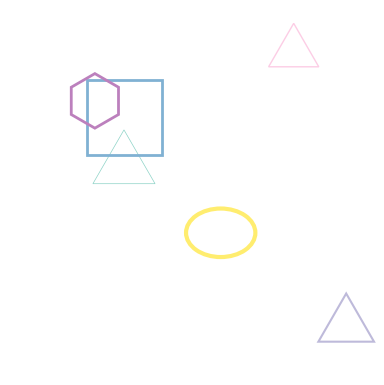[{"shape": "triangle", "thickness": 0.5, "radius": 0.47, "center": [0.322, 0.569]}, {"shape": "triangle", "thickness": 1.5, "radius": 0.42, "center": [0.899, 0.154]}, {"shape": "square", "thickness": 2, "radius": 0.49, "center": [0.323, 0.694]}, {"shape": "triangle", "thickness": 1, "radius": 0.38, "center": [0.763, 0.864]}, {"shape": "hexagon", "thickness": 2, "radius": 0.35, "center": [0.246, 0.738]}, {"shape": "oval", "thickness": 3, "radius": 0.45, "center": [0.573, 0.395]}]